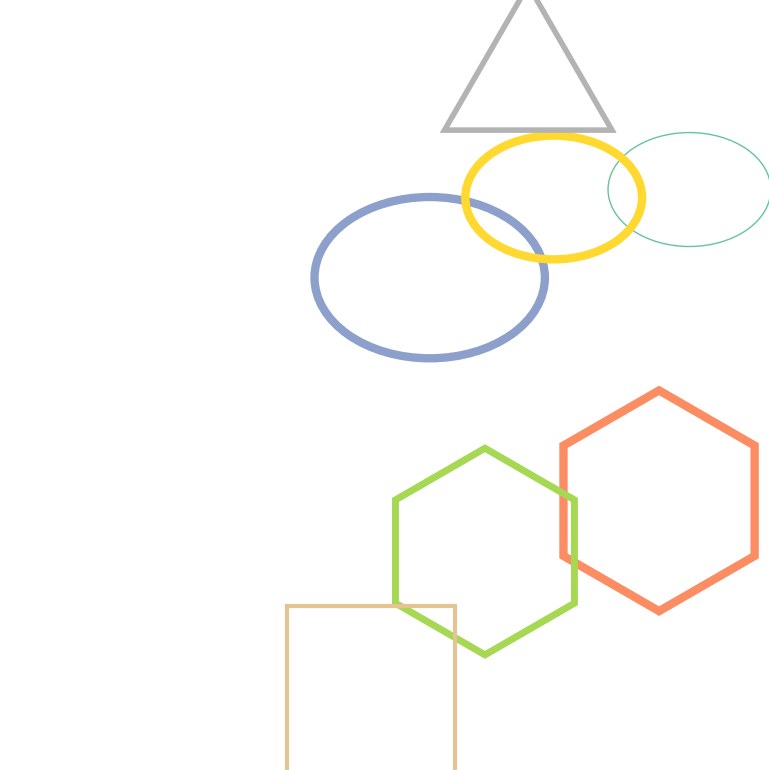[{"shape": "oval", "thickness": 0.5, "radius": 0.53, "center": [0.895, 0.754]}, {"shape": "hexagon", "thickness": 3, "radius": 0.72, "center": [0.856, 0.35]}, {"shape": "oval", "thickness": 3, "radius": 0.75, "center": [0.558, 0.639]}, {"shape": "hexagon", "thickness": 2.5, "radius": 0.67, "center": [0.63, 0.284]}, {"shape": "oval", "thickness": 3, "radius": 0.57, "center": [0.719, 0.743]}, {"shape": "square", "thickness": 1.5, "radius": 0.54, "center": [0.482, 0.104]}, {"shape": "triangle", "thickness": 2, "radius": 0.63, "center": [0.686, 0.894]}]